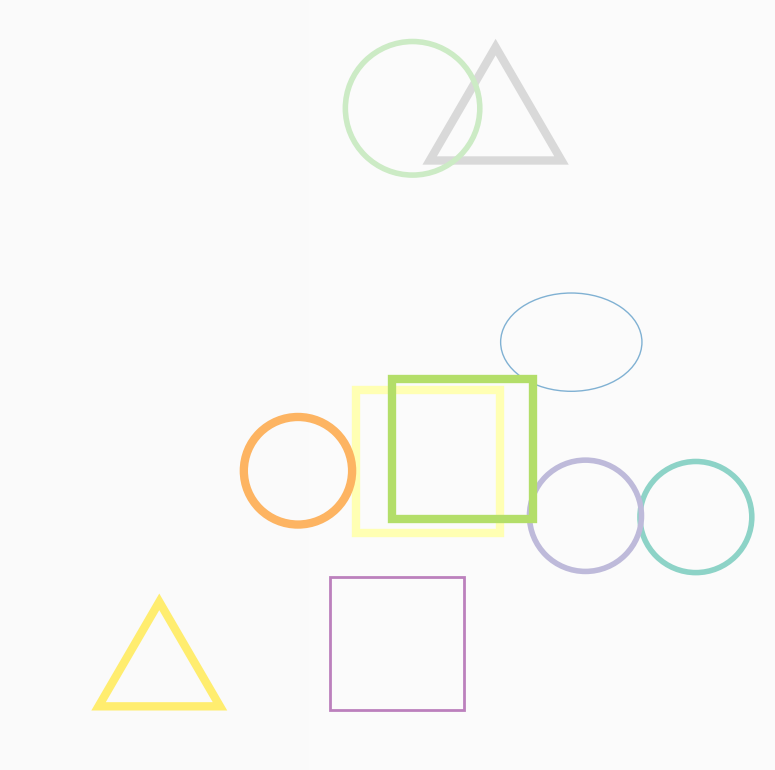[{"shape": "circle", "thickness": 2, "radius": 0.36, "center": [0.898, 0.329]}, {"shape": "square", "thickness": 3, "radius": 0.46, "center": [0.552, 0.401]}, {"shape": "circle", "thickness": 2, "radius": 0.36, "center": [0.755, 0.33]}, {"shape": "oval", "thickness": 0.5, "radius": 0.46, "center": [0.737, 0.556]}, {"shape": "circle", "thickness": 3, "radius": 0.35, "center": [0.384, 0.389]}, {"shape": "square", "thickness": 3, "radius": 0.46, "center": [0.597, 0.417]}, {"shape": "triangle", "thickness": 3, "radius": 0.49, "center": [0.639, 0.841]}, {"shape": "square", "thickness": 1, "radius": 0.43, "center": [0.513, 0.165]}, {"shape": "circle", "thickness": 2, "radius": 0.43, "center": [0.532, 0.859]}, {"shape": "triangle", "thickness": 3, "radius": 0.45, "center": [0.206, 0.128]}]